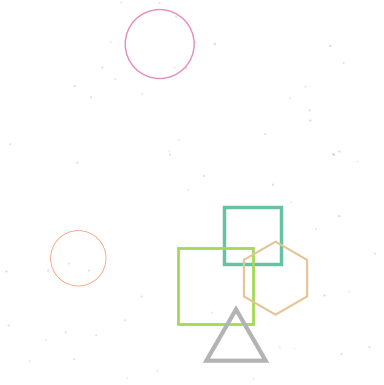[{"shape": "square", "thickness": 2.5, "radius": 0.37, "center": [0.656, 0.388]}, {"shape": "circle", "thickness": 0.5, "radius": 0.36, "center": [0.203, 0.329]}, {"shape": "circle", "thickness": 1, "radius": 0.45, "center": [0.415, 0.886]}, {"shape": "square", "thickness": 2, "radius": 0.49, "center": [0.559, 0.257]}, {"shape": "hexagon", "thickness": 1.5, "radius": 0.47, "center": [0.716, 0.278]}, {"shape": "triangle", "thickness": 3, "radius": 0.44, "center": [0.613, 0.108]}]